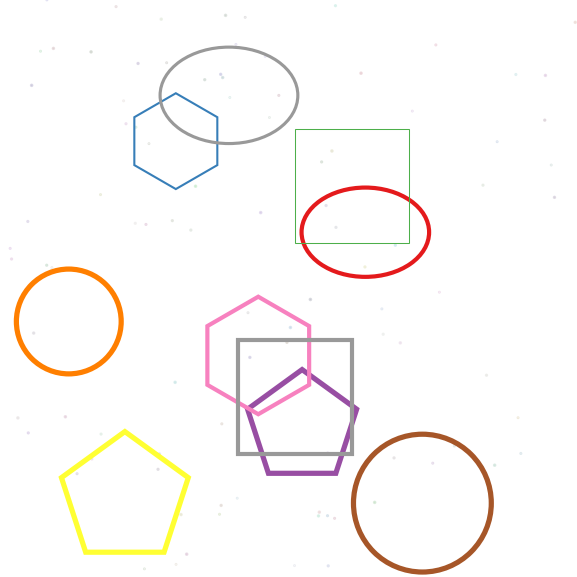[{"shape": "oval", "thickness": 2, "radius": 0.55, "center": [0.633, 0.597]}, {"shape": "hexagon", "thickness": 1, "radius": 0.41, "center": [0.304, 0.755]}, {"shape": "square", "thickness": 0.5, "radius": 0.49, "center": [0.61, 0.677]}, {"shape": "pentagon", "thickness": 2.5, "radius": 0.5, "center": [0.523, 0.26]}, {"shape": "circle", "thickness": 2.5, "radius": 0.45, "center": [0.119, 0.442]}, {"shape": "pentagon", "thickness": 2.5, "radius": 0.58, "center": [0.216, 0.136]}, {"shape": "circle", "thickness": 2.5, "radius": 0.6, "center": [0.731, 0.128]}, {"shape": "hexagon", "thickness": 2, "radius": 0.51, "center": [0.447, 0.384]}, {"shape": "square", "thickness": 2, "radius": 0.49, "center": [0.511, 0.312]}, {"shape": "oval", "thickness": 1.5, "radius": 0.6, "center": [0.396, 0.834]}]